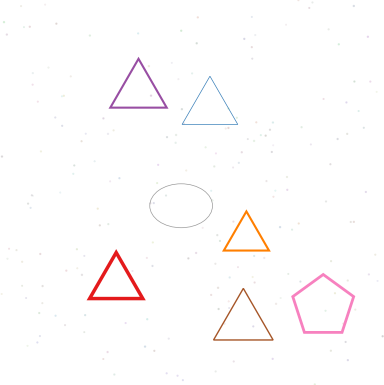[{"shape": "triangle", "thickness": 2.5, "radius": 0.4, "center": [0.302, 0.264]}, {"shape": "triangle", "thickness": 0.5, "radius": 0.42, "center": [0.545, 0.719]}, {"shape": "triangle", "thickness": 1.5, "radius": 0.42, "center": [0.36, 0.763]}, {"shape": "triangle", "thickness": 1.5, "radius": 0.34, "center": [0.64, 0.383]}, {"shape": "triangle", "thickness": 1, "radius": 0.45, "center": [0.632, 0.162]}, {"shape": "pentagon", "thickness": 2, "radius": 0.42, "center": [0.84, 0.204]}, {"shape": "oval", "thickness": 0.5, "radius": 0.41, "center": [0.47, 0.466]}]